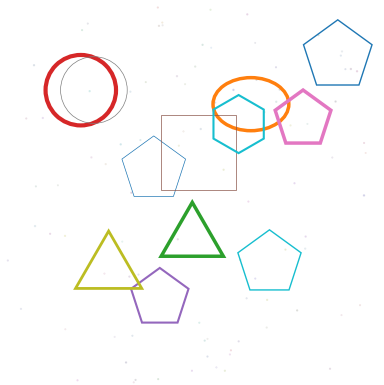[{"shape": "pentagon", "thickness": 0.5, "radius": 0.43, "center": [0.399, 0.56]}, {"shape": "pentagon", "thickness": 1, "radius": 0.47, "center": [0.877, 0.855]}, {"shape": "oval", "thickness": 2.5, "radius": 0.49, "center": [0.652, 0.729]}, {"shape": "triangle", "thickness": 2.5, "radius": 0.47, "center": [0.499, 0.381]}, {"shape": "circle", "thickness": 3, "radius": 0.46, "center": [0.21, 0.766]}, {"shape": "pentagon", "thickness": 1.5, "radius": 0.39, "center": [0.415, 0.226]}, {"shape": "square", "thickness": 0.5, "radius": 0.48, "center": [0.516, 0.605]}, {"shape": "pentagon", "thickness": 2.5, "radius": 0.38, "center": [0.787, 0.69]}, {"shape": "circle", "thickness": 0.5, "radius": 0.43, "center": [0.244, 0.766]}, {"shape": "triangle", "thickness": 2, "radius": 0.5, "center": [0.282, 0.3]}, {"shape": "hexagon", "thickness": 1.5, "radius": 0.38, "center": [0.62, 0.678]}, {"shape": "pentagon", "thickness": 1, "radius": 0.43, "center": [0.7, 0.317]}]